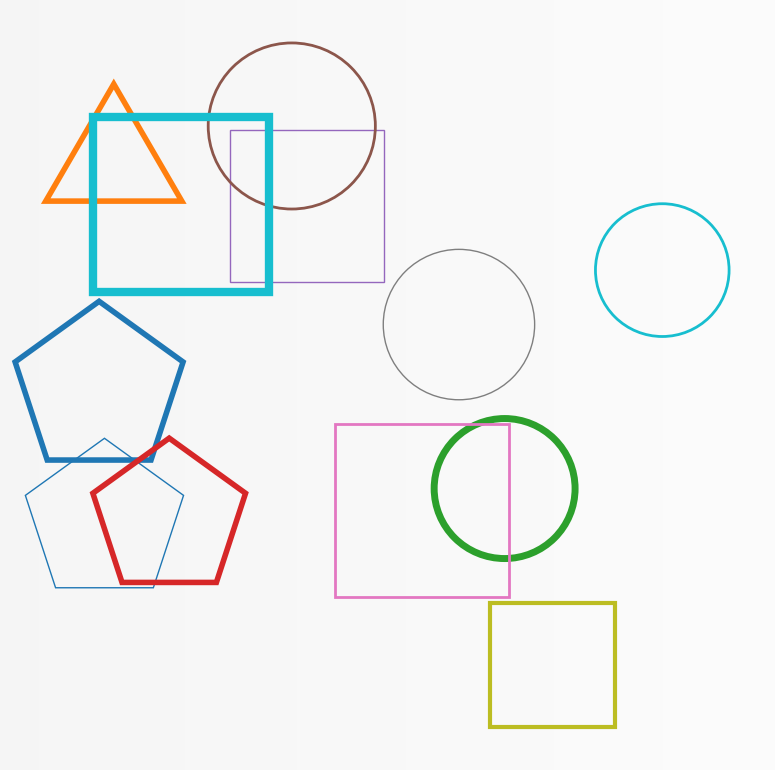[{"shape": "pentagon", "thickness": 0.5, "radius": 0.54, "center": [0.135, 0.323]}, {"shape": "pentagon", "thickness": 2, "radius": 0.57, "center": [0.128, 0.495]}, {"shape": "triangle", "thickness": 2, "radius": 0.51, "center": [0.147, 0.789]}, {"shape": "circle", "thickness": 2.5, "radius": 0.45, "center": [0.651, 0.366]}, {"shape": "pentagon", "thickness": 2, "radius": 0.52, "center": [0.218, 0.327]}, {"shape": "square", "thickness": 0.5, "radius": 0.5, "center": [0.396, 0.732]}, {"shape": "circle", "thickness": 1, "radius": 0.54, "center": [0.376, 0.836]}, {"shape": "square", "thickness": 1, "radius": 0.56, "center": [0.544, 0.338]}, {"shape": "circle", "thickness": 0.5, "radius": 0.49, "center": [0.592, 0.578]}, {"shape": "square", "thickness": 1.5, "radius": 0.4, "center": [0.713, 0.136]}, {"shape": "circle", "thickness": 1, "radius": 0.43, "center": [0.855, 0.649]}, {"shape": "square", "thickness": 3, "radius": 0.57, "center": [0.233, 0.734]}]